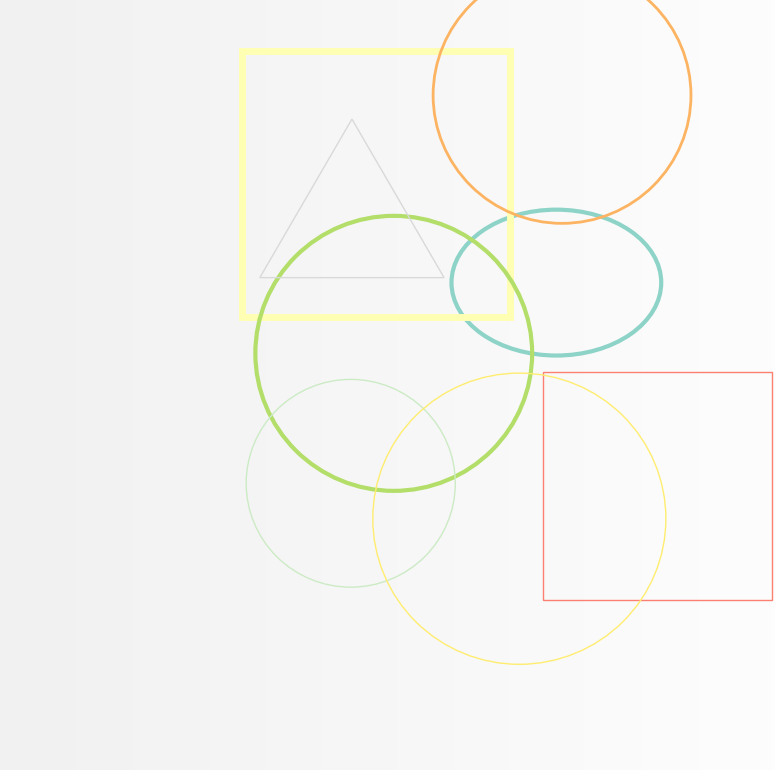[{"shape": "oval", "thickness": 1.5, "radius": 0.68, "center": [0.718, 0.633]}, {"shape": "square", "thickness": 2.5, "radius": 0.87, "center": [0.485, 0.761]}, {"shape": "square", "thickness": 0.5, "radius": 0.74, "center": [0.848, 0.369]}, {"shape": "circle", "thickness": 1, "radius": 0.83, "center": [0.725, 0.876]}, {"shape": "circle", "thickness": 1.5, "radius": 0.89, "center": [0.508, 0.541]}, {"shape": "triangle", "thickness": 0.5, "radius": 0.69, "center": [0.454, 0.708]}, {"shape": "circle", "thickness": 0.5, "radius": 0.67, "center": [0.453, 0.372]}, {"shape": "circle", "thickness": 0.5, "radius": 0.95, "center": [0.67, 0.326]}]